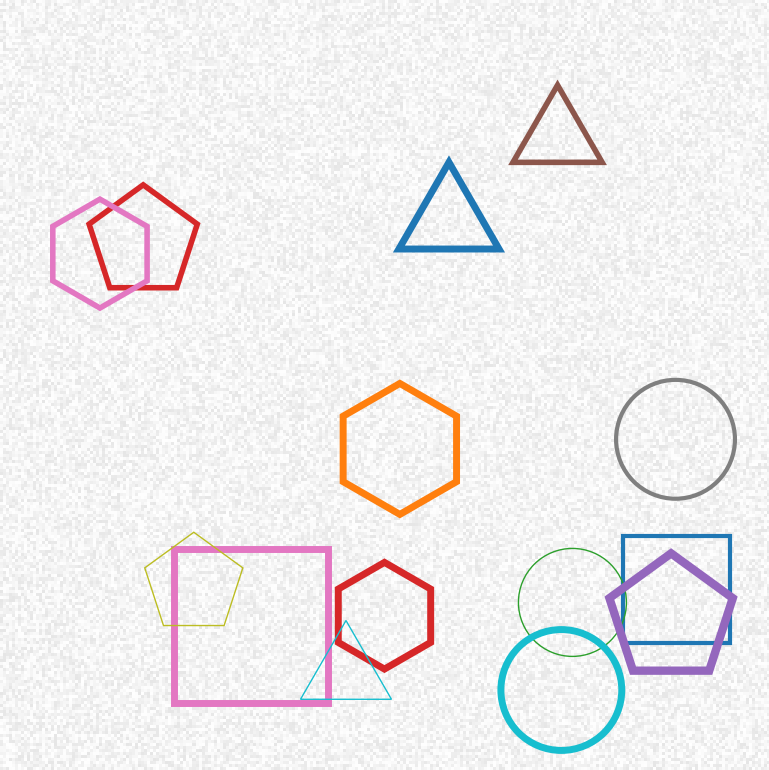[{"shape": "triangle", "thickness": 2.5, "radius": 0.38, "center": [0.583, 0.714]}, {"shape": "square", "thickness": 1.5, "radius": 0.35, "center": [0.879, 0.235]}, {"shape": "hexagon", "thickness": 2.5, "radius": 0.43, "center": [0.519, 0.417]}, {"shape": "circle", "thickness": 0.5, "radius": 0.35, "center": [0.743, 0.218]}, {"shape": "pentagon", "thickness": 2, "radius": 0.37, "center": [0.186, 0.686]}, {"shape": "hexagon", "thickness": 2.5, "radius": 0.35, "center": [0.499, 0.2]}, {"shape": "pentagon", "thickness": 3, "radius": 0.42, "center": [0.872, 0.197]}, {"shape": "triangle", "thickness": 2, "radius": 0.33, "center": [0.724, 0.823]}, {"shape": "hexagon", "thickness": 2, "radius": 0.35, "center": [0.13, 0.671]}, {"shape": "square", "thickness": 2.5, "radius": 0.5, "center": [0.326, 0.187]}, {"shape": "circle", "thickness": 1.5, "radius": 0.39, "center": [0.877, 0.429]}, {"shape": "pentagon", "thickness": 0.5, "radius": 0.33, "center": [0.252, 0.242]}, {"shape": "triangle", "thickness": 0.5, "radius": 0.34, "center": [0.449, 0.126]}, {"shape": "circle", "thickness": 2.5, "radius": 0.39, "center": [0.729, 0.104]}]